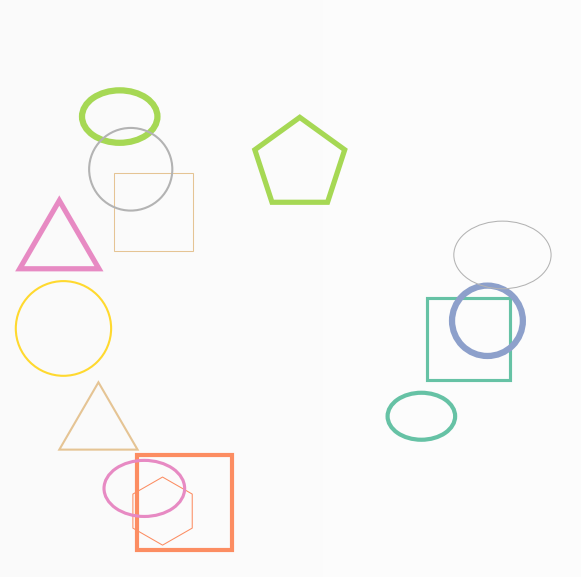[{"shape": "oval", "thickness": 2, "radius": 0.29, "center": [0.725, 0.278]}, {"shape": "square", "thickness": 1.5, "radius": 0.36, "center": [0.806, 0.412]}, {"shape": "square", "thickness": 2, "radius": 0.41, "center": [0.317, 0.13]}, {"shape": "hexagon", "thickness": 0.5, "radius": 0.29, "center": [0.28, 0.114]}, {"shape": "circle", "thickness": 3, "radius": 0.3, "center": [0.839, 0.444]}, {"shape": "oval", "thickness": 1.5, "radius": 0.35, "center": [0.248, 0.153]}, {"shape": "triangle", "thickness": 2.5, "radius": 0.39, "center": [0.102, 0.573]}, {"shape": "pentagon", "thickness": 2.5, "radius": 0.41, "center": [0.516, 0.715]}, {"shape": "oval", "thickness": 3, "radius": 0.32, "center": [0.206, 0.797]}, {"shape": "circle", "thickness": 1, "radius": 0.41, "center": [0.109, 0.43]}, {"shape": "triangle", "thickness": 1, "radius": 0.39, "center": [0.169, 0.259]}, {"shape": "square", "thickness": 0.5, "radius": 0.34, "center": [0.264, 0.631]}, {"shape": "oval", "thickness": 0.5, "radius": 0.42, "center": [0.864, 0.558]}, {"shape": "circle", "thickness": 1, "radius": 0.36, "center": [0.225, 0.706]}]